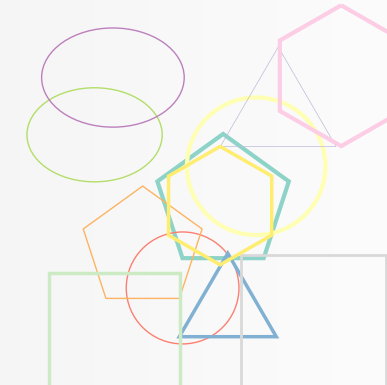[{"shape": "pentagon", "thickness": 3, "radius": 0.89, "center": [0.576, 0.474]}, {"shape": "circle", "thickness": 3, "radius": 0.89, "center": [0.661, 0.568]}, {"shape": "triangle", "thickness": 0.5, "radius": 0.86, "center": [0.718, 0.706]}, {"shape": "circle", "thickness": 1, "radius": 0.73, "center": [0.471, 0.252]}, {"shape": "triangle", "thickness": 2.5, "radius": 0.72, "center": [0.588, 0.198]}, {"shape": "pentagon", "thickness": 1, "radius": 0.81, "center": [0.368, 0.355]}, {"shape": "oval", "thickness": 1, "radius": 0.87, "center": [0.244, 0.65]}, {"shape": "hexagon", "thickness": 3, "radius": 0.91, "center": [0.88, 0.803]}, {"shape": "square", "thickness": 2, "radius": 0.94, "center": [0.809, 0.149]}, {"shape": "oval", "thickness": 1, "radius": 0.92, "center": [0.291, 0.799]}, {"shape": "square", "thickness": 2.5, "radius": 0.85, "center": [0.296, 0.123]}, {"shape": "hexagon", "thickness": 2.5, "radius": 0.77, "center": [0.568, 0.466]}]